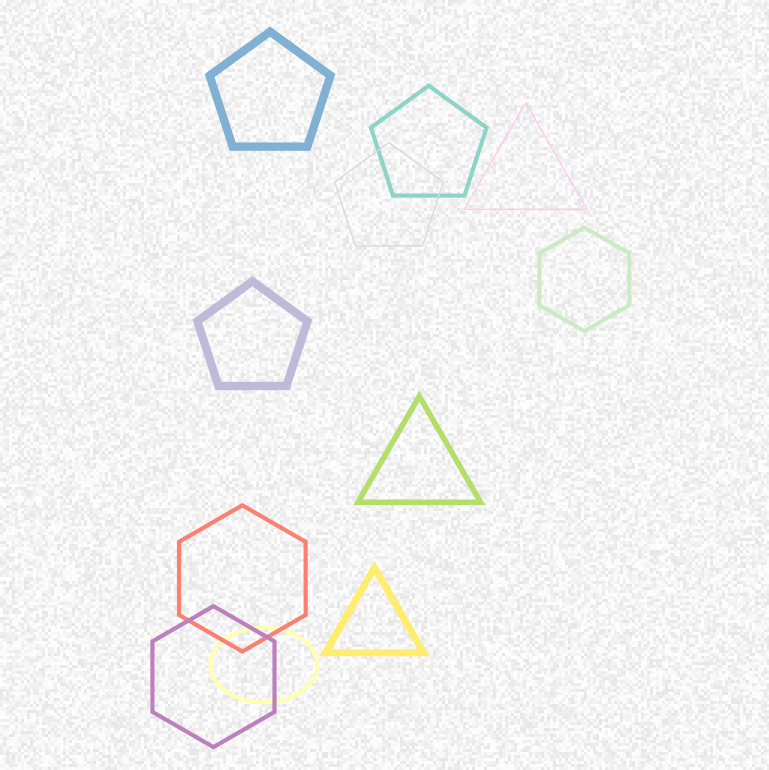[{"shape": "pentagon", "thickness": 1.5, "radius": 0.39, "center": [0.557, 0.81]}, {"shape": "oval", "thickness": 1.5, "radius": 0.35, "center": [0.343, 0.136]}, {"shape": "pentagon", "thickness": 3, "radius": 0.38, "center": [0.328, 0.56]}, {"shape": "hexagon", "thickness": 1.5, "radius": 0.47, "center": [0.315, 0.249]}, {"shape": "pentagon", "thickness": 3, "radius": 0.41, "center": [0.351, 0.876]}, {"shape": "triangle", "thickness": 2, "radius": 0.46, "center": [0.545, 0.394]}, {"shape": "triangle", "thickness": 0.5, "radius": 0.46, "center": [0.683, 0.774]}, {"shape": "pentagon", "thickness": 0.5, "radius": 0.37, "center": [0.505, 0.741]}, {"shape": "hexagon", "thickness": 1.5, "radius": 0.46, "center": [0.277, 0.121]}, {"shape": "hexagon", "thickness": 1.5, "radius": 0.34, "center": [0.759, 0.637]}, {"shape": "triangle", "thickness": 2.5, "radius": 0.37, "center": [0.486, 0.189]}]